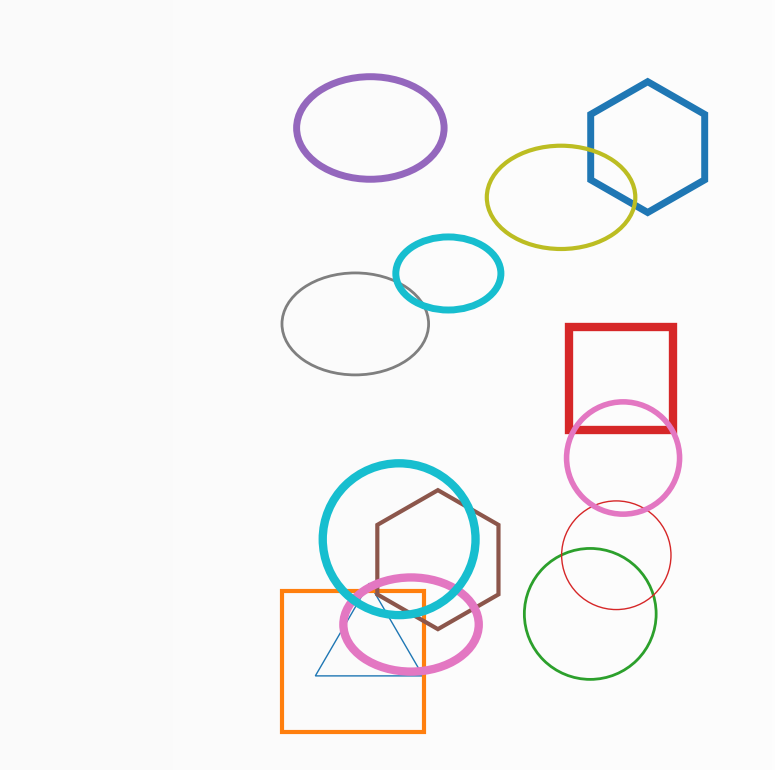[{"shape": "triangle", "thickness": 0.5, "radius": 0.4, "center": [0.476, 0.162]}, {"shape": "hexagon", "thickness": 2.5, "radius": 0.42, "center": [0.836, 0.809]}, {"shape": "square", "thickness": 1.5, "radius": 0.46, "center": [0.456, 0.141]}, {"shape": "circle", "thickness": 1, "radius": 0.43, "center": [0.762, 0.203]}, {"shape": "circle", "thickness": 0.5, "radius": 0.35, "center": [0.795, 0.279]}, {"shape": "square", "thickness": 3, "radius": 0.34, "center": [0.801, 0.508]}, {"shape": "oval", "thickness": 2.5, "radius": 0.48, "center": [0.478, 0.834]}, {"shape": "hexagon", "thickness": 1.5, "radius": 0.45, "center": [0.565, 0.273]}, {"shape": "circle", "thickness": 2, "radius": 0.36, "center": [0.804, 0.405]}, {"shape": "oval", "thickness": 3, "radius": 0.44, "center": [0.53, 0.189]}, {"shape": "oval", "thickness": 1, "radius": 0.47, "center": [0.458, 0.579]}, {"shape": "oval", "thickness": 1.5, "radius": 0.48, "center": [0.724, 0.744]}, {"shape": "circle", "thickness": 3, "radius": 0.49, "center": [0.515, 0.3]}, {"shape": "oval", "thickness": 2.5, "radius": 0.34, "center": [0.579, 0.645]}]